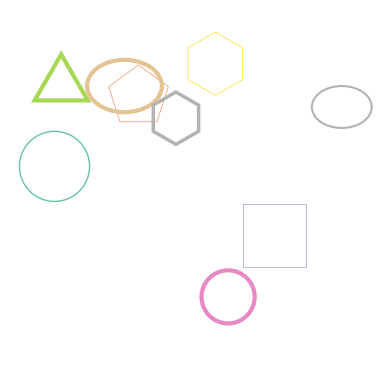[{"shape": "circle", "thickness": 1, "radius": 0.46, "center": [0.142, 0.568]}, {"shape": "pentagon", "thickness": 0.5, "radius": 0.41, "center": [0.36, 0.75]}, {"shape": "square", "thickness": 0.5, "radius": 0.4, "center": [0.713, 0.388]}, {"shape": "circle", "thickness": 3, "radius": 0.35, "center": [0.592, 0.229]}, {"shape": "triangle", "thickness": 3, "radius": 0.4, "center": [0.159, 0.779]}, {"shape": "hexagon", "thickness": 0.5, "radius": 0.41, "center": [0.559, 0.835]}, {"shape": "oval", "thickness": 3, "radius": 0.49, "center": [0.323, 0.777]}, {"shape": "oval", "thickness": 1.5, "radius": 0.39, "center": [0.888, 0.722]}, {"shape": "hexagon", "thickness": 2.5, "radius": 0.34, "center": [0.457, 0.693]}]